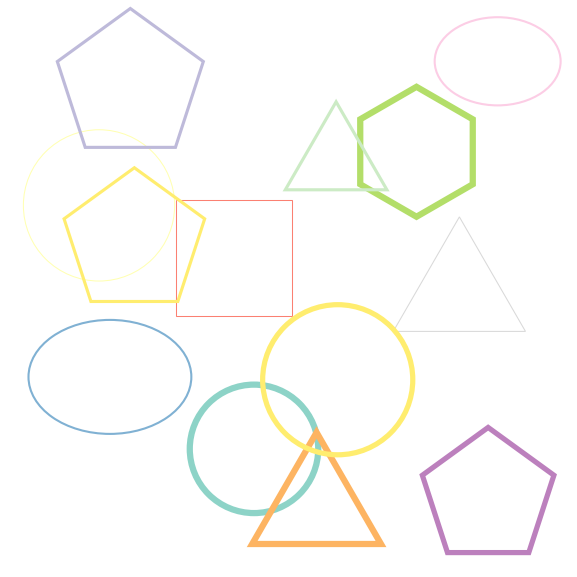[{"shape": "circle", "thickness": 3, "radius": 0.56, "center": [0.44, 0.222]}, {"shape": "circle", "thickness": 0.5, "radius": 0.65, "center": [0.171, 0.643]}, {"shape": "pentagon", "thickness": 1.5, "radius": 0.66, "center": [0.226, 0.851]}, {"shape": "square", "thickness": 0.5, "radius": 0.5, "center": [0.405, 0.552]}, {"shape": "oval", "thickness": 1, "radius": 0.7, "center": [0.19, 0.346]}, {"shape": "triangle", "thickness": 3, "radius": 0.64, "center": [0.548, 0.122]}, {"shape": "hexagon", "thickness": 3, "radius": 0.56, "center": [0.721, 0.736]}, {"shape": "oval", "thickness": 1, "radius": 0.55, "center": [0.862, 0.893]}, {"shape": "triangle", "thickness": 0.5, "radius": 0.66, "center": [0.795, 0.491]}, {"shape": "pentagon", "thickness": 2.5, "radius": 0.6, "center": [0.845, 0.139]}, {"shape": "triangle", "thickness": 1.5, "radius": 0.51, "center": [0.582, 0.721]}, {"shape": "circle", "thickness": 2.5, "radius": 0.65, "center": [0.585, 0.342]}, {"shape": "pentagon", "thickness": 1.5, "radius": 0.64, "center": [0.233, 0.581]}]